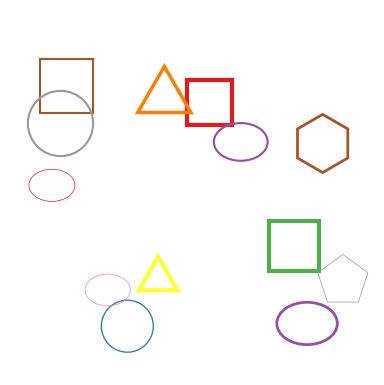[{"shape": "square", "thickness": 3, "radius": 0.29, "center": [0.544, 0.733]}, {"shape": "oval", "thickness": 0.5, "radius": 0.3, "center": [0.135, 0.519]}, {"shape": "circle", "thickness": 1, "radius": 0.34, "center": [0.331, 0.153]}, {"shape": "square", "thickness": 3, "radius": 0.33, "center": [0.764, 0.361]}, {"shape": "oval", "thickness": 2, "radius": 0.39, "center": [0.798, 0.16]}, {"shape": "oval", "thickness": 1.5, "radius": 0.35, "center": [0.625, 0.631]}, {"shape": "triangle", "thickness": 2.5, "radius": 0.4, "center": [0.427, 0.748]}, {"shape": "triangle", "thickness": 3, "radius": 0.29, "center": [0.411, 0.275]}, {"shape": "hexagon", "thickness": 2, "radius": 0.38, "center": [0.838, 0.627]}, {"shape": "square", "thickness": 1.5, "radius": 0.35, "center": [0.173, 0.776]}, {"shape": "oval", "thickness": 0.5, "radius": 0.29, "center": [0.28, 0.247]}, {"shape": "pentagon", "thickness": 0.5, "radius": 0.34, "center": [0.891, 0.271]}, {"shape": "circle", "thickness": 1.5, "radius": 0.42, "center": [0.157, 0.679]}]